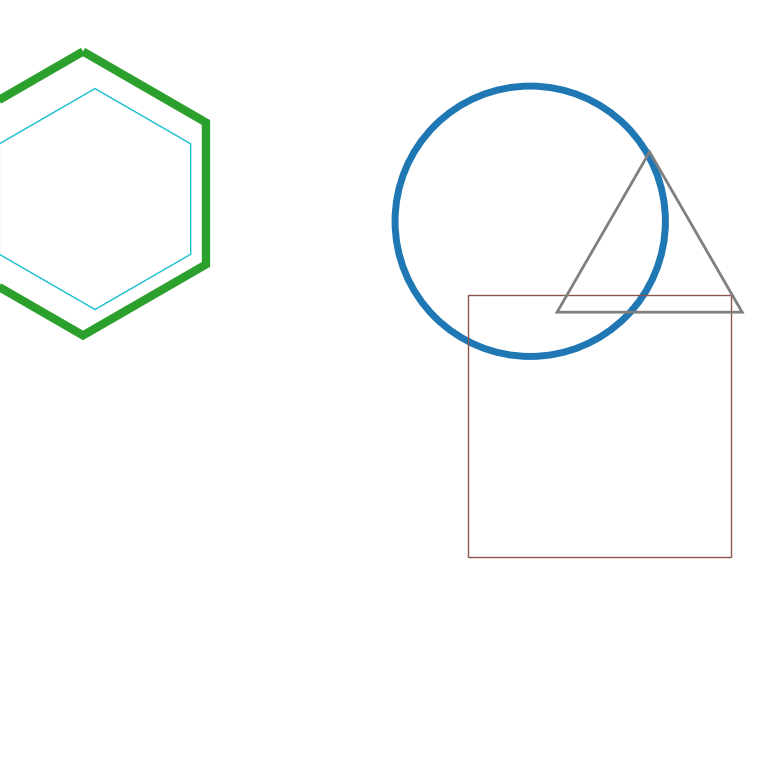[{"shape": "circle", "thickness": 2.5, "radius": 0.88, "center": [0.689, 0.713]}, {"shape": "hexagon", "thickness": 3, "radius": 0.92, "center": [0.108, 0.749]}, {"shape": "square", "thickness": 0.5, "radius": 0.85, "center": [0.779, 0.447]}, {"shape": "triangle", "thickness": 1, "radius": 0.69, "center": [0.844, 0.664]}, {"shape": "hexagon", "thickness": 0.5, "radius": 0.72, "center": [0.123, 0.741]}]